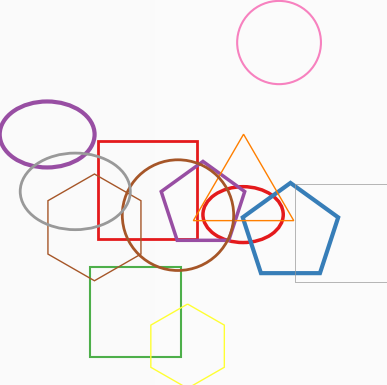[{"shape": "square", "thickness": 2, "radius": 0.64, "center": [0.381, 0.507]}, {"shape": "oval", "thickness": 2.5, "radius": 0.52, "center": [0.627, 0.443]}, {"shape": "pentagon", "thickness": 3, "radius": 0.65, "center": [0.75, 0.395]}, {"shape": "square", "thickness": 1.5, "radius": 0.59, "center": [0.35, 0.19]}, {"shape": "pentagon", "thickness": 2.5, "radius": 0.57, "center": [0.524, 0.467]}, {"shape": "oval", "thickness": 3, "radius": 0.61, "center": [0.122, 0.651]}, {"shape": "triangle", "thickness": 1, "radius": 0.75, "center": [0.629, 0.502]}, {"shape": "hexagon", "thickness": 1, "radius": 0.55, "center": [0.484, 0.101]}, {"shape": "hexagon", "thickness": 1, "radius": 0.69, "center": [0.244, 0.409]}, {"shape": "circle", "thickness": 2, "radius": 0.72, "center": [0.459, 0.441]}, {"shape": "circle", "thickness": 1.5, "radius": 0.54, "center": [0.72, 0.89]}, {"shape": "oval", "thickness": 2, "radius": 0.71, "center": [0.194, 0.503]}, {"shape": "square", "thickness": 0.5, "radius": 0.64, "center": [0.89, 0.395]}]